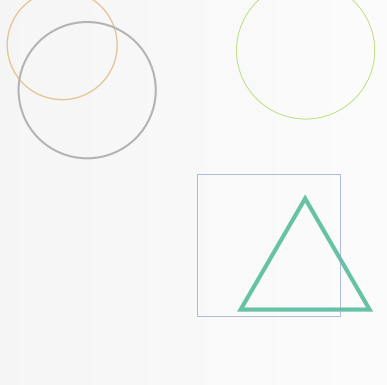[{"shape": "triangle", "thickness": 3, "radius": 0.96, "center": [0.787, 0.292]}, {"shape": "square", "thickness": 0.5, "radius": 0.92, "center": [0.693, 0.364]}, {"shape": "circle", "thickness": 0.5, "radius": 0.89, "center": [0.789, 0.869]}, {"shape": "circle", "thickness": 1, "radius": 0.71, "center": [0.161, 0.883]}, {"shape": "circle", "thickness": 1.5, "radius": 0.89, "center": [0.225, 0.766]}]